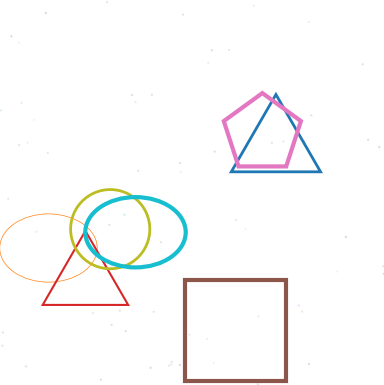[{"shape": "triangle", "thickness": 2, "radius": 0.67, "center": [0.717, 0.621]}, {"shape": "oval", "thickness": 0.5, "radius": 0.63, "center": [0.126, 0.356]}, {"shape": "triangle", "thickness": 1.5, "radius": 0.64, "center": [0.222, 0.272]}, {"shape": "square", "thickness": 3, "radius": 0.66, "center": [0.612, 0.141]}, {"shape": "pentagon", "thickness": 3, "radius": 0.53, "center": [0.681, 0.653]}, {"shape": "circle", "thickness": 2, "radius": 0.51, "center": [0.286, 0.405]}, {"shape": "oval", "thickness": 3, "radius": 0.65, "center": [0.352, 0.397]}]